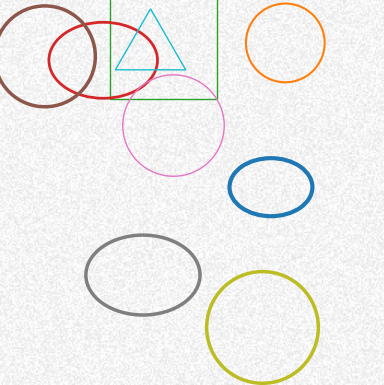[{"shape": "oval", "thickness": 3, "radius": 0.54, "center": [0.704, 0.514]}, {"shape": "circle", "thickness": 1.5, "radius": 0.51, "center": [0.741, 0.889]}, {"shape": "square", "thickness": 1, "radius": 0.7, "center": [0.424, 0.882]}, {"shape": "oval", "thickness": 2, "radius": 0.71, "center": [0.268, 0.843]}, {"shape": "circle", "thickness": 2.5, "radius": 0.65, "center": [0.117, 0.854]}, {"shape": "circle", "thickness": 1, "radius": 0.66, "center": [0.451, 0.674]}, {"shape": "oval", "thickness": 2.5, "radius": 0.74, "center": [0.371, 0.286]}, {"shape": "circle", "thickness": 2.5, "radius": 0.73, "center": [0.682, 0.15]}, {"shape": "triangle", "thickness": 1, "radius": 0.53, "center": [0.391, 0.871]}]